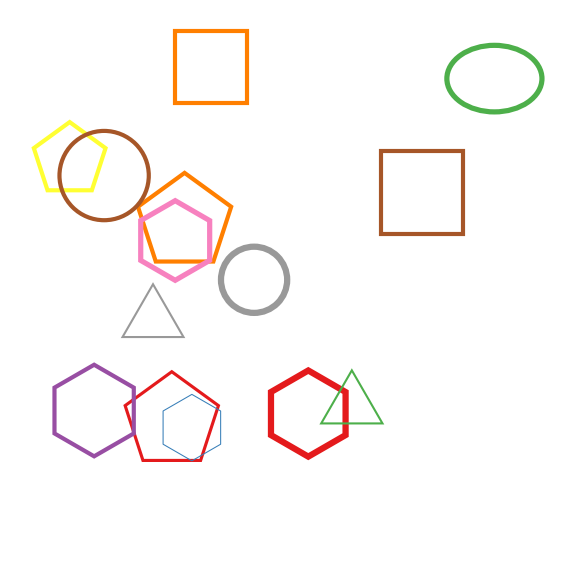[{"shape": "hexagon", "thickness": 3, "radius": 0.37, "center": [0.534, 0.283]}, {"shape": "pentagon", "thickness": 1.5, "radius": 0.42, "center": [0.297, 0.271]}, {"shape": "hexagon", "thickness": 0.5, "radius": 0.29, "center": [0.332, 0.259]}, {"shape": "oval", "thickness": 2.5, "radius": 0.41, "center": [0.856, 0.863]}, {"shape": "triangle", "thickness": 1, "radius": 0.31, "center": [0.609, 0.297]}, {"shape": "hexagon", "thickness": 2, "radius": 0.4, "center": [0.163, 0.288]}, {"shape": "pentagon", "thickness": 2, "radius": 0.42, "center": [0.32, 0.615]}, {"shape": "square", "thickness": 2, "radius": 0.31, "center": [0.366, 0.883]}, {"shape": "pentagon", "thickness": 2, "radius": 0.33, "center": [0.121, 0.722]}, {"shape": "circle", "thickness": 2, "radius": 0.39, "center": [0.18, 0.695]}, {"shape": "square", "thickness": 2, "radius": 0.36, "center": [0.731, 0.666]}, {"shape": "hexagon", "thickness": 2.5, "radius": 0.34, "center": [0.303, 0.583]}, {"shape": "circle", "thickness": 3, "radius": 0.29, "center": [0.44, 0.515]}, {"shape": "triangle", "thickness": 1, "radius": 0.3, "center": [0.265, 0.446]}]